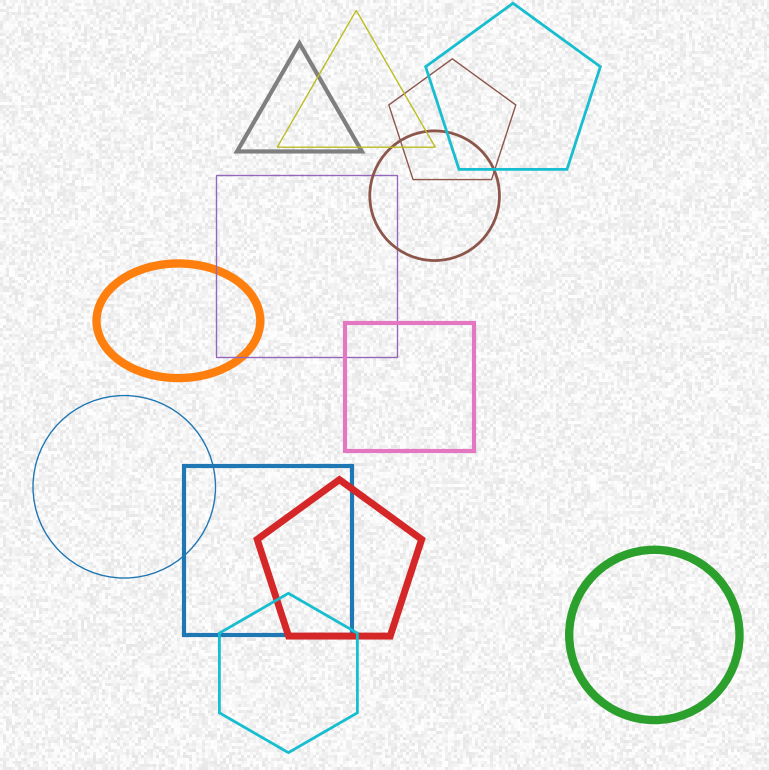[{"shape": "circle", "thickness": 0.5, "radius": 0.59, "center": [0.161, 0.368]}, {"shape": "square", "thickness": 1.5, "radius": 0.55, "center": [0.348, 0.285]}, {"shape": "oval", "thickness": 3, "radius": 0.53, "center": [0.232, 0.583]}, {"shape": "circle", "thickness": 3, "radius": 0.55, "center": [0.85, 0.175]}, {"shape": "pentagon", "thickness": 2.5, "radius": 0.56, "center": [0.441, 0.265]}, {"shape": "square", "thickness": 0.5, "radius": 0.59, "center": [0.398, 0.655]}, {"shape": "pentagon", "thickness": 0.5, "radius": 0.43, "center": [0.587, 0.837]}, {"shape": "circle", "thickness": 1, "radius": 0.42, "center": [0.564, 0.746]}, {"shape": "square", "thickness": 1.5, "radius": 0.42, "center": [0.532, 0.497]}, {"shape": "triangle", "thickness": 1.5, "radius": 0.47, "center": [0.389, 0.85]}, {"shape": "triangle", "thickness": 0.5, "radius": 0.59, "center": [0.463, 0.868]}, {"shape": "hexagon", "thickness": 1, "radius": 0.52, "center": [0.375, 0.126]}, {"shape": "pentagon", "thickness": 1, "radius": 0.6, "center": [0.666, 0.877]}]